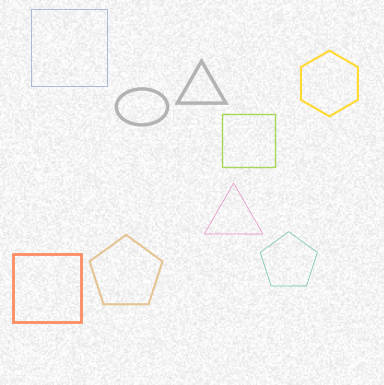[{"shape": "pentagon", "thickness": 0.5, "radius": 0.39, "center": [0.75, 0.32]}, {"shape": "square", "thickness": 2, "radius": 0.44, "center": [0.122, 0.252]}, {"shape": "square", "thickness": 0.5, "radius": 0.5, "center": [0.179, 0.876]}, {"shape": "triangle", "thickness": 0.5, "radius": 0.44, "center": [0.607, 0.436]}, {"shape": "square", "thickness": 1, "radius": 0.34, "center": [0.645, 0.635]}, {"shape": "hexagon", "thickness": 1.5, "radius": 0.43, "center": [0.856, 0.783]}, {"shape": "pentagon", "thickness": 1.5, "radius": 0.5, "center": [0.327, 0.29]}, {"shape": "oval", "thickness": 2.5, "radius": 0.33, "center": [0.369, 0.722]}, {"shape": "triangle", "thickness": 2.5, "radius": 0.36, "center": [0.524, 0.769]}]